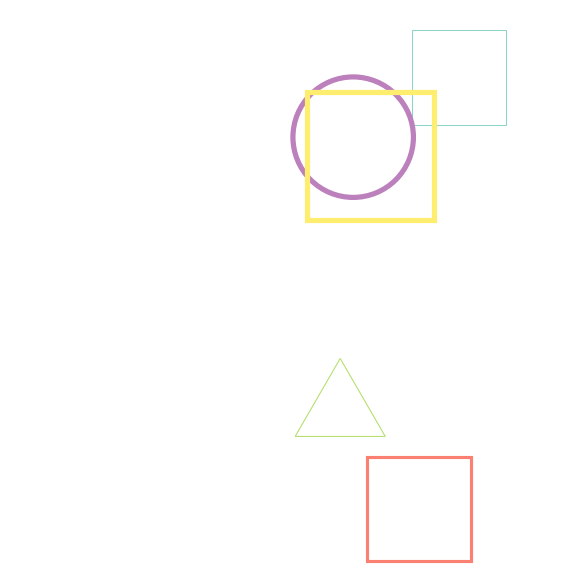[{"shape": "square", "thickness": 0.5, "radius": 0.41, "center": [0.795, 0.865]}, {"shape": "square", "thickness": 1.5, "radius": 0.45, "center": [0.726, 0.118]}, {"shape": "triangle", "thickness": 0.5, "radius": 0.45, "center": [0.589, 0.288]}, {"shape": "circle", "thickness": 2.5, "radius": 0.52, "center": [0.612, 0.762]}, {"shape": "square", "thickness": 2.5, "radius": 0.55, "center": [0.642, 0.729]}]